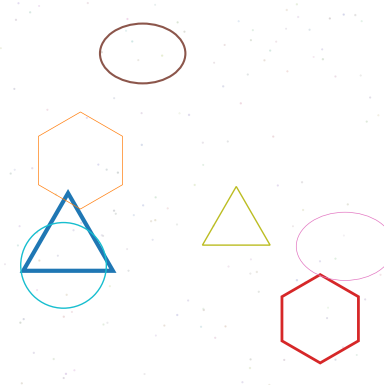[{"shape": "triangle", "thickness": 3, "radius": 0.67, "center": [0.177, 0.364]}, {"shape": "hexagon", "thickness": 0.5, "radius": 0.63, "center": [0.209, 0.583]}, {"shape": "hexagon", "thickness": 2, "radius": 0.57, "center": [0.832, 0.172]}, {"shape": "oval", "thickness": 1.5, "radius": 0.55, "center": [0.371, 0.861]}, {"shape": "oval", "thickness": 0.5, "radius": 0.63, "center": [0.896, 0.36]}, {"shape": "triangle", "thickness": 1, "radius": 0.51, "center": [0.614, 0.414]}, {"shape": "circle", "thickness": 1, "radius": 0.56, "center": [0.165, 0.311]}]